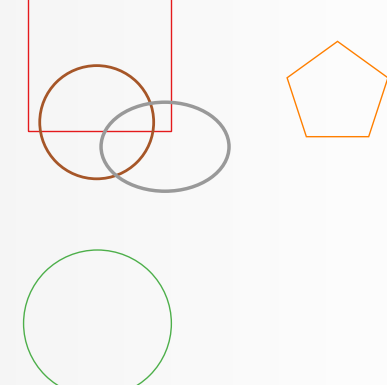[{"shape": "square", "thickness": 1, "radius": 0.92, "center": [0.258, 0.845]}, {"shape": "circle", "thickness": 1, "radius": 0.95, "center": [0.252, 0.16]}, {"shape": "pentagon", "thickness": 1, "radius": 0.68, "center": [0.871, 0.756]}, {"shape": "circle", "thickness": 2, "radius": 0.74, "center": [0.25, 0.683]}, {"shape": "oval", "thickness": 2.5, "radius": 0.83, "center": [0.426, 0.619]}]